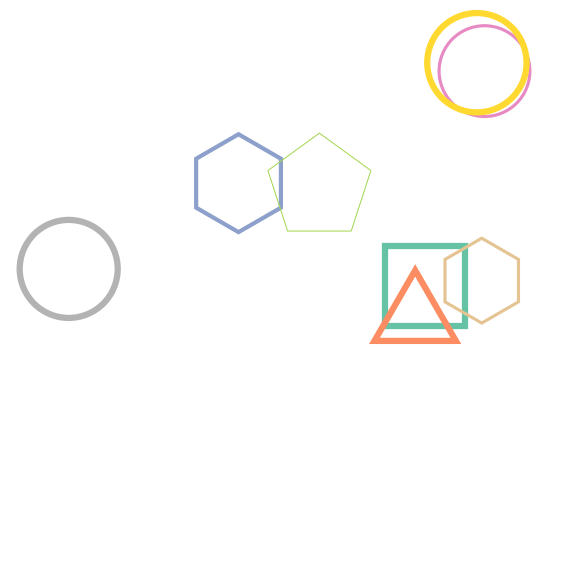[{"shape": "square", "thickness": 3, "radius": 0.35, "center": [0.736, 0.504]}, {"shape": "triangle", "thickness": 3, "radius": 0.41, "center": [0.719, 0.45]}, {"shape": "hexagon", "thickness": 2, "radius": 0.42, "center": [0.413, 0.682]}, {"shape": "circle", "thickness": 1.5, "radius": 0.39, "center": [0.839, 0.876]}, {"shape": "pentagon", "thickness": 0.5, "radius": 0.47, "center": [0.553, 0.675]}, {"shape": "circle", "thickness": 3, "radius": 0.43, "center": [0.826, 0.891]}, {"shape": "hexagon", "thickness": 1.5, "radius": 0.37, "center": [0.834, 0.513]}, {"shape": "circle", "thickness": 3, "radius": 0.42, "center": [0.119, 0.533]}]